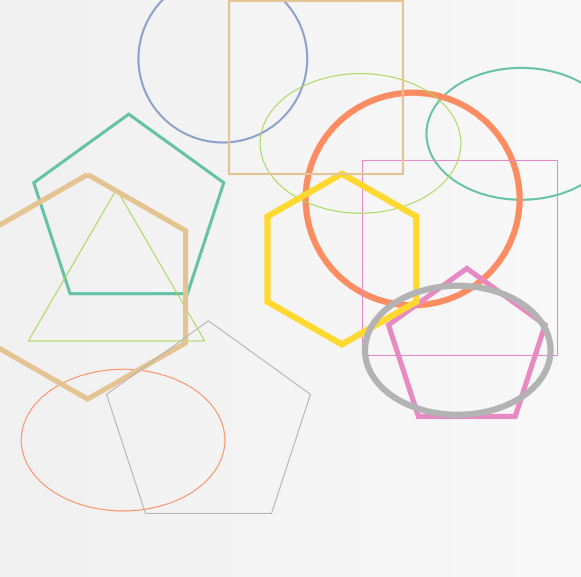[{"shape": "pentagon", "thickness": 1.5, "radius": 0.86, "center": [0.222, 0.63]}, {"shape": "oval", "thickness": 1, "radius": 0.82, "center": [0.897, 0.767]}, {"shape": "oval", "thickness": 0.5, "radius": 0.88, "center": [0.212, 0.237]}, {"shape": "circle", "thickness": 3, "radius": 0.92, "center": [0.71, 0.655]}, {"shape": "circle", "thickness": 1, "radius": 0.73, "center": [0.383, 0.898]}, {"shape": "pentagon", "thickness": 2.5, "radius": 0.71, "center": [0.803, 0.393]}, {"shape": "square", "thickness": 0.5, "radius": 0.84, "center": [0.791, 0.553]}, {"shape": "oval", "thickness": 0.5, "radius": 0.86, "center": [0.62, 0.751]}, {"shape": "triangle", "thickness": 0.5, "radius": 0.88, "center": [0.201, 0.496]}, {"shape": "hexagon", "thickness": 3, "radius": 0.74, "center": [0.588, 0.551]}, {"shape": "square", "thickness": 1, "radius": 0.75, "center": [0.543, 0.848]}, {"shape": "hexagon", "thickness": 2.5, "radius": 0.97, "center": [0.151, 0.503]}, {"shape": "oval", "thickness": 3, "radius": 0.8, "center": [0.788, 0.393]}, {"shape": "pentagon", "thickness": 0.5, "radius": 0.92, "center": [0.359, 0.259]}]